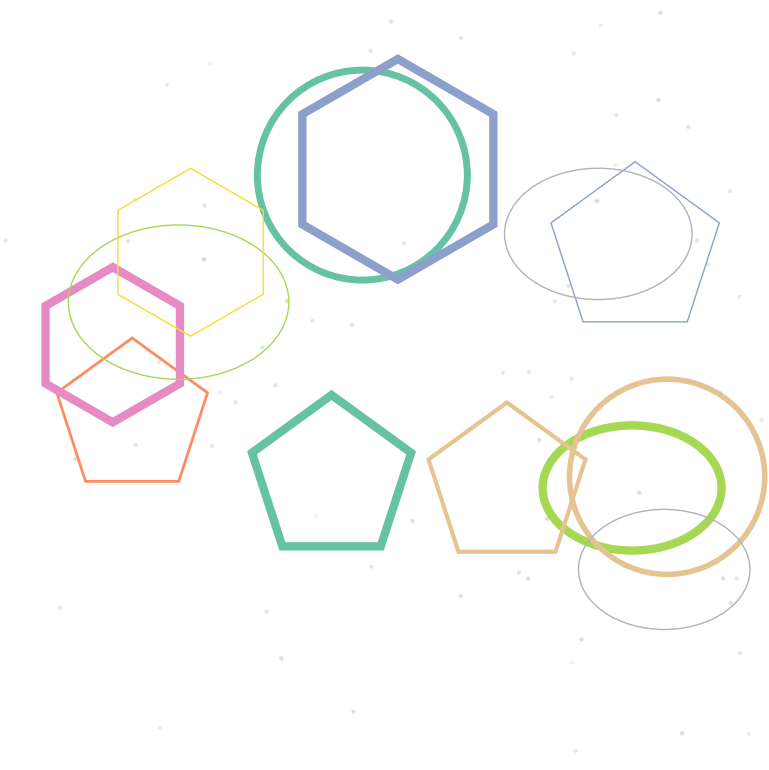[{"shape": "pentagon", "thickness": 3, "radius": 0.54, "center": [0.431, 0.378]}, {"shape": "circle", "thickness": 2.5, "radius": 0.68, "center": [0.471, 0.773]}, {"shape": "pentagon", "thickness": 1, "radius": 0.51, "center": [0.172, 0.458]}, {"shape": "hexagon", "thickness": 3, "radius": 0.72, "center": [0.517, 0.78]}, {"shape": "pentagon", "thickness": 0.5, "radius": 0.57, "center": [0.825, 0.675]}, {"shape": "hexagon", "thickness": 3, "radius": 0.5, "center": [0.146, 0.552]}, {"shape": "oval", "thickness": 0.5, "radius": 0.72, "center": [0.232, 0.608]}, {"shape": "oval", "thickness": 3, "radius": 0.58, "center": [0.821, 0.366]}, {"shape": "hexagon", "thickness": 0.5, "radius": 0.55, "center": [0.247, 0.672]}, {"shape": "circle", "thickness": 2, "radius": 0.63, "center": [0.866, 0.381]}, {"shape": "pentagon", "thickness": 1.5, "radius": 0.54, "center": [0.658, 0.37]}, {"shape": "oval", "thickness": 0.5, "radius": 0.61, "center": [0.777, 0.696]}, {"shape": "oval", "thickness": 0.5, "radius": 0.56, "center": [0.863, 0.26]}]